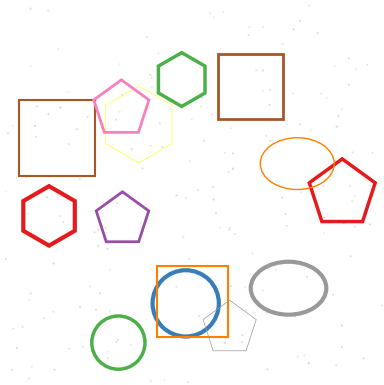[{"shape": "hexagon", "thickness": 3, "radius": 0.39, "center": [0.127, 0.439]}, {"shape": "pentagon", "thickness": 2.5, "radius": 0.45, "center": [0.889, 0.497]}, {"shape": "circle", "thickness": 3, "radius": 0.43, "center": [0.482, 0.212]}, {"shape": "hexagon", "thickness": 2.5, "radius": 0.35, "center": [0.472, 0.793]}, {"shape": "circle", "thickness": 2.5, "radius": 0.35, "center": [0.308, 0.11]}, {"shape": "pentagon", "thickness": 2, "radius": 0.36, "center": [0.318, 0.43]}, {"shape": "square", "thickness": 1.5, "radius": 0.46, "center": [0.501, 0.217]}, {"shape": "oval", "thickness": 1, "radius": 0.48, "center": [0.772, 0.575]}, {"shape": "hexagon", "thickness": 0.5, "radius": 0.5, "center": [0.36, 0.677]}, {"shape": "square", "thickness": 1.5, "radius": 0.49, "center": [0.148, 0.643]}, {"shape": "square", "thickness": 2, "radius": 0.42, "center": [0.651, 0.775]}, {"shape": "pentagon", "thickness": 2, "radius": 0.38, "center": [0.315, 0.717]}, {"shape": "oval", "thickness": 3, "radius": 0.49, "center": [0.749, 0.251]}, {"shape": "pentagon", "thickness": 0.5, "radius": 0.36, "center": [0.596, 0.148]}]